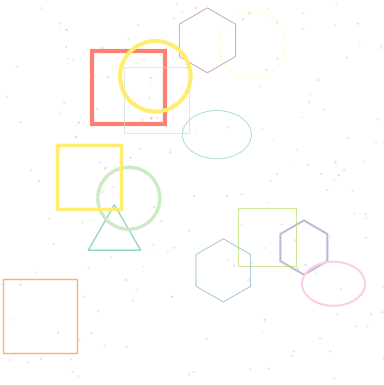[{"shape": "oval", "thickness": 0.5, "radius": 0.45, "center": [0.563, 0.65]}, {"shape": "triangle", "thickness": 1, "radius": 0.39, "center": [0.297, 0.389]}, {"shape": "circle", "thickness": 0.5, "radius": 0.43, "center": [0.655, 0.884]}, {"shape": "hexagon", "thickness": 1.5, "radius": 0.35, "center": [0.789, 0.357]}, {"shape": "square", "thickness": 3, "radius": 0.47, "center": [0.333, 0.774]}, {"shape": "hexagon", "thickness": 0.5, "radius": 0.41, "center": [0.58, 0.298]}, {"shape": "square", "thickness": 1, "radius": 0.48, "center": [0.104, 0.179]}, {"shape": "square", "thickness": 0.5, "radius": 0.38, "center": [0.694, 0.384]}, {"shape": "oval", "thickness": 1.5, "radius": 0.41, "center": [0.866, 0.263]}, {"shape": "square", "thickness": 0.5, "radius": 0.42, "center": [0.406, 0.74]}, {"shape": "hexagon", "thickness": 0.5, "radius": 0.42, "center": [0.539, 0.895]}, {"shape": "circle", "thickness": 2.5, "radius": 0.4, "center": [0.335, 0.485]}, {"shape": "square", "thickness": 2.5, "radius": 0.41, "center": [0.23, 0.54]}, {"shape": "circle", "thickness": 3, "radius": 0.46, "center": [0.404, 0.802]}]